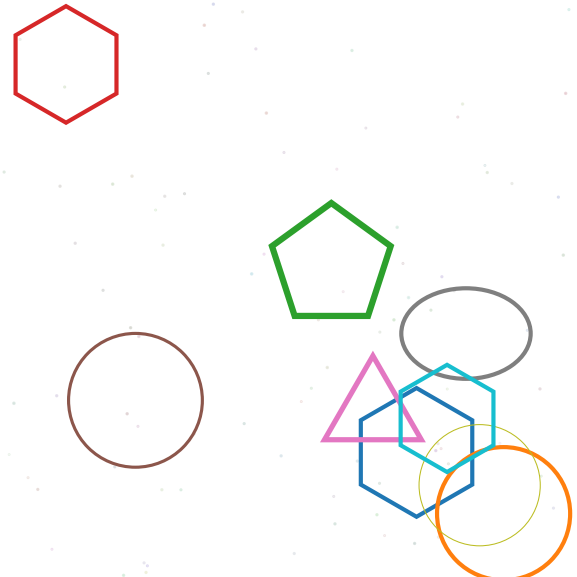[{"shape": "hexagon", "thickness": 2, "radius": 0.56, "center": [0.721, 0.216]}, {"shape": "circle", "thickness": 2, "radius": 0.58, "center": [0.872, 0.11]}, {"shape": "pentagon", "thickness": 3, "radius": 0.54, "center": [0.574, 0.539]}, {"shape": "hexagon", "thickness": 2, "radius": 0.5, "center": [0.114, 0.888]}, {"shape": "circle", "thickness": 1.5, "radius": 0.58, "center": [0.235, 0.306]}, {"shape": "triangle", "thickness": 2.5, "radius": 0.48, "center": [0.646, 0.286]}, {"shape": "oval", "thickness": 2, "radius": 0.56, "center": [0.807, 0.422]}, {"shape": "circle", "thickness": 0.5, "radius": 0.52, "center": [0.831, 0.159]}, {"shape": "hexagon", "thickness": 2, "radius": 0.46, "center": [0.774, 0.275]}]